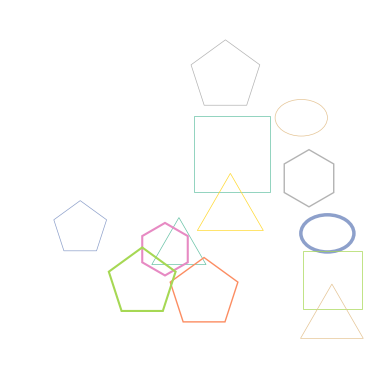[{"shape": "triangle", "thickness": 0.5, "radius": 0.41, "center": [0.465, 0.353]}, {"shape": "square", "thickness": 0.5, "radius": 0.49, "center": [0.604, 0.601]}, {"shape": "pentagon", "thickness": 1, "radius": 0.46, "center": [0.53, 0.239]}, {"shape": "oval", "thickness": 2.5, "radius": 0.34, "center": [0.85, 0.394]}, {"shape": "pentagon", "thickness": 0.5, "radius": 0.36, "center": [0.208, 0.407]}, {"shape": "hexagon", "thickness": 1.5, "radius": 0.34, "center": [0.429, 0.353]}, {"shape": "pentagon", "thickness": 1.5, "radius": 0.46, "center": [0.369, 0.266]}, {"shape": "square", "thickness": 0.5, "radius": 0.38, "center": [0.864, 0.273]}, {"shape": "triangle", "thickness": 0.5, "radius": 0.49, "center": [0.598, 0.451]}, {"shape": "triangle", "thickness": 0.5, "radius": 0.47, "center": [0.862, 0.168]}, {"shape": "oval", "thickness": 0.5, "radius": 0.34, "center": [0.783, 0.694]}, {"shape": "pentagon", "thickness": 0.5, "radius": 0.47, "center": [0.586, 0.803]}, {"shape": "hexagon", "thickness": 1, "radius": 0.37, "center": [0.803, 0.537]}]